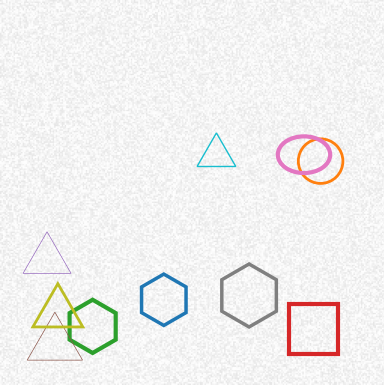[{"shape": "hexagon", "thickness": 2.5, "radius": 0.33, "center": [0.425, 0.221]}, {"shape": "circle", "thickness": 2, "radius": 0.29, "center": [0.833, 0.581]}, {"shape": "hexagon", "thickness": 3, "radius": 0.35, "center": [0.241, 0.152]}, {"shape": "square", "thickness": 3, "radius": 0.32, "center": [0.814, 0.145]}, {"shape": "triangle", "thickness": 0.5, "radius": 0.36, "center": [0.122, 0.326]}, {"shape": "triangle", "thickness": 0.5, "radius": 0.42, "center": [0.143, 0.106]}, {"shape": "oval", "thickness": 3, "radius": 0.34, "center": [0.79, 0.598]}, {"shape": "hexagon", "thickness": 2.5, "radius": 0.41, "center": [0.647, 0.233]}, {"shape": "triangle", "thickness": 2, "radius": 0.37, "center": [0.15, 0.188]}, {"shape": "triangle", "thickness": 1, "radius": 0.29, "center": [0.562, 0.597]}]